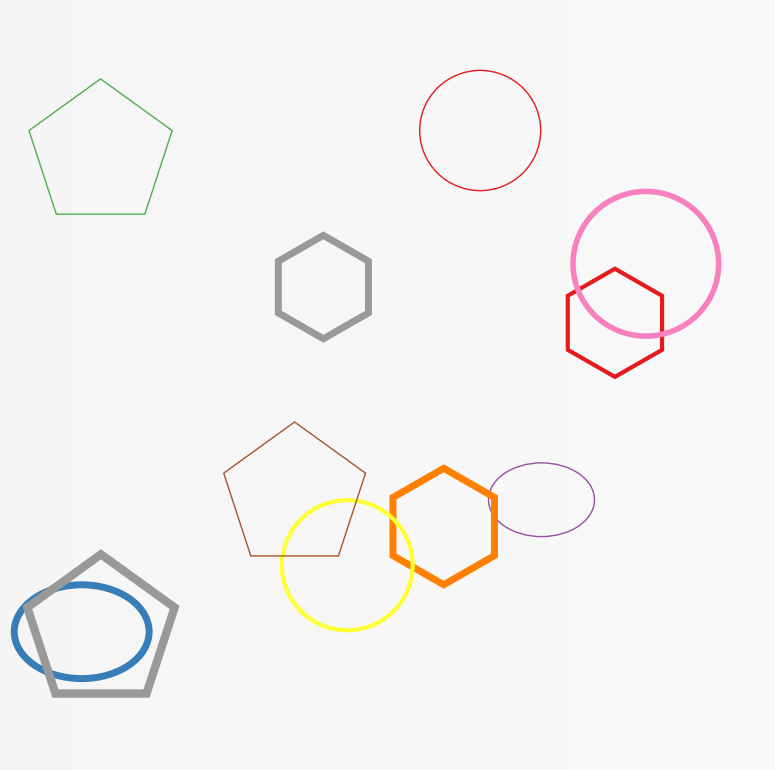[{"shape": "circle", "thickness": 0.5, "radius": 0.39, "center": [0.62, 0.83]}, {"shape": "hexagon", "thickness": 1.5, "radius": 0.35, "center": [0.793, 0.581]}, {"shape": "oval", "thickness": 2.5, "radius": 0.44, "center": [0.105, 0.18]}, {"shape": "pentagon", "thickness": 0.5, "radius": 0.49, "center": [0.13, 0.8]}, {"shape": "oval", "thickness": 0.5, "radius": 0.34, "center": [0.699, 0.351]}, {"shape": "hexagon", "thickness": 2.5, "radius": 0.38, "center": [0.573, 0.316]}, {"shape": "circle", "thickness": 1.5, "radius": 0.42, "center": [0.448, 0.266]}, {"shape": "pentagon", "thickness": 0.5, "radius": 0.48, "center": [0.38, 0.356]}, {"shape": "circle", "thickness": 2, "radius": 0.47, "center": [0.833, 0.657]}, {"shape": "hexagon", "thickness": 2.5, "radius": 0.34, "center": [0.417, 0.627]}, {"shape": "pentagon", "thickness": 3, "radius": 0.5, "center": [0.13, 0.18]}]